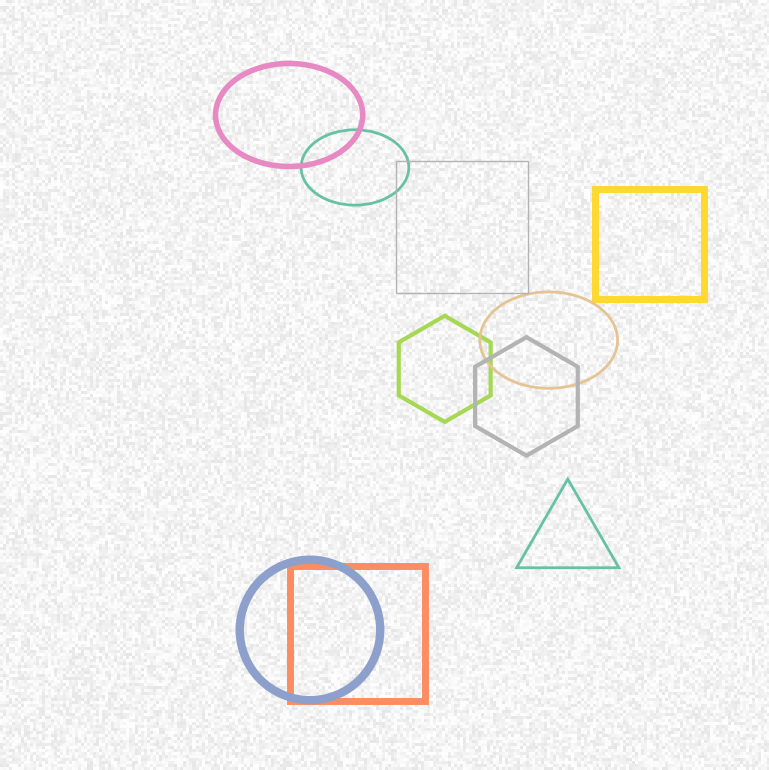[{"shape": "triangle", "thickness": 1, "radius": 0.38, "center": [0.737, 0.301]}, {"shape": "oval", "thickness": 1, "radius": 0.35, "center": [0.461, 0.783]}, {"shape": "square", "thickness": 2.5, "radius": 0.44, "center": [0.464, 0.177]}, {"shape": "circle", "thickness": 3, "radius": 0.46, "center": [0.403, 0.182]}, {"shape": "oval", "thickness": 2, "radius": 0.48, "center": [0.375, 0.851]}, {"shape": "hexagon", "thickness": 1.5, "radius": 0.34, "center": [0.578, 0.521]}, {"shape": "square", "thickness": 2.5, "radius": 0.36, "center": [0.844, 0.683]}, {"shape": "oval", "thickness": 1, "radius": 0.45, "center": [0.713, 0.558]}, {"shape": "hexagon", "thickness": 1.5, "radius": 0.38, "center": [0.684, 0.485]}, {"shape": "square", "thickness": 0.5, "radius": 0.43, "center": [0.6, 0.705]}]